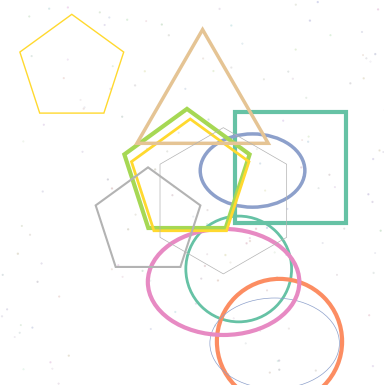[{"shape": "circle", "thickness": 2, "radius": 0.69, "center": [0.62, 0.301]}, {"shape": "square", "thickness": 3, "radius": 0.72, "center": [0.755, 0.565]}, {"shape": "circle", "thickness": 3, "radius": 0.81, "center": [0.726, 0.113]}, {"shape": "oval", "thickness": 0.5, "radius": 0.84, "center": [0.713, 0.108]}, {"shape": "oval", "thickness": 2.5, "radius": 0.68, "center": [0.656, 0.557]}, {"shape": "oval", "thickness": 3, "radius": 0.98, "center": [0.581, 0.268]}, {"shape": "pentagon", "thickness": 3, "radius": 0.86, "center": [0.486, 0.546]}, {"shape": "pentagon", "thickness": 2, "radius": 0.8, "center": [0.494, 0.53]}, {"shape": "pentagon", "thickness": 1, "radius": 0.71, "center": [0.186, 0.821]}, {"shape": "triangle", "thickness": 2.5, "radius": 0.98, "center": [0.526, 0.726]}, {"shape": "pentagon", "thickness": 1.5, "radius": 0.71, "center": [0.385, 0.422]}, {"shape": "hexagon", "thickness": 0.5, "radius": 0.95, "center": [0.58, 0.479]}]